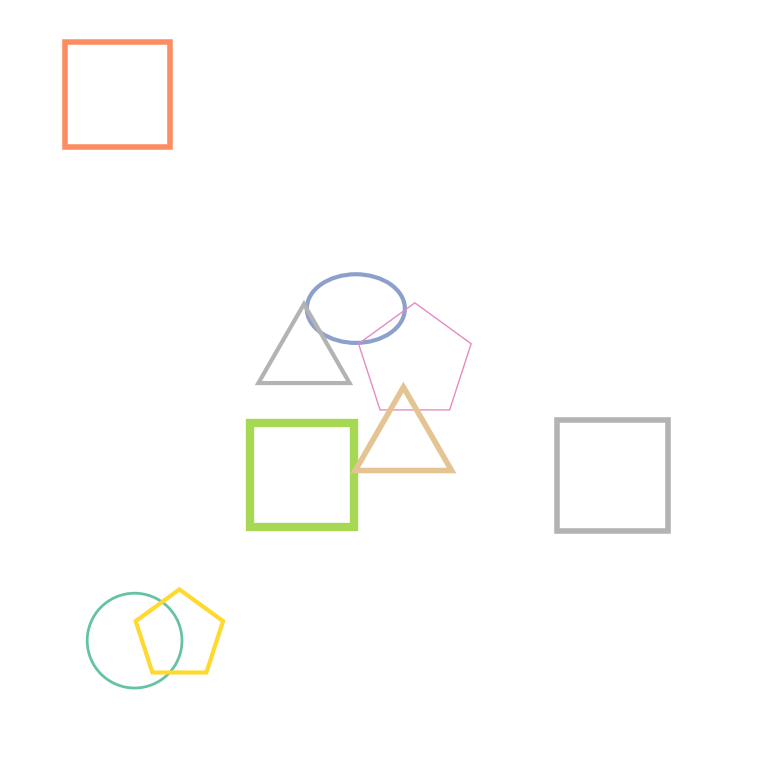[{"shape": "circle", "thickness": 1, "radius": 0.31, "center": [0.175, 0.168]}, {"shape": "square", "thickness": 2, "radius": 0.34, "center": [0.153, 0.877]}, {"shape": "oval", "thickness": 1.5, "radius": 0.32, "center": [0.462, 0.599]}, {"shape": "pentagon", "thickness": 0.5, "radius": 0.38, "center": [0.539, 0.53]}, {"shape": "square", "thickness": 3, "radius": 0.34, "center": [0.392, 0.383]}, {"shape": "pentagon", "thickness": 1.5, "radius": 0.3, "center": [0.233, 0.175]}, {"shape": "triangle", "thickness": 2, "radius": 0.36, "center": [0.524, 0.425]}, {"shape": "square", "thickness": 2, "radius": 0.36, "center": [0.796, 0.383]}, {"shape": "triangle", "thickness": 1.5, "radius": 0.34, "center": [0.395, 0.537]}]